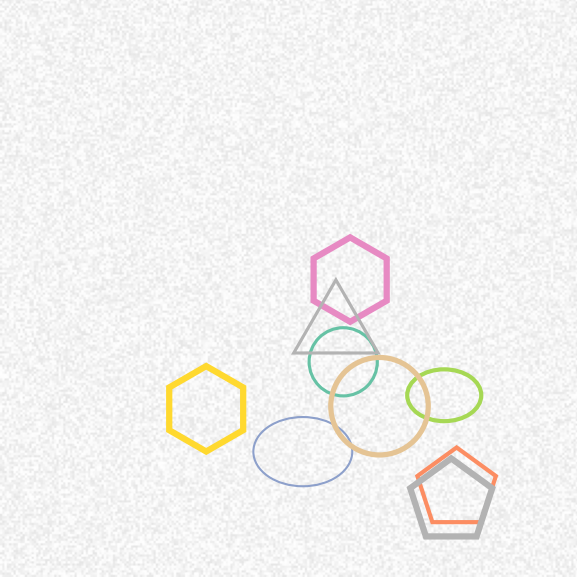[{"shape": "circle", "thickness": 1.5, "radius": 0.3, "center": [0.594, 0.373]}, {"shape": "pentagon", "thickness": 2, "radius": 0.36, "center": [0.791, 0.153]}, {"shape": "oval", "thickness": 1, "radius": 0.43, "center": [0.524, 0.217]}, {"shape": "hexagon", "thickness": 3, "radius": 0.37, "center": [0.606, 0.515]}, {"shape": "oval", "thickness": 2, "radius": 0.32, "center": [0.769, 0.315]}, {"shape": "hexagon", "thickness": 3, "radius": 0.37, "center": [0.357, 0.291]}, {"shape": "circle", "thickness": 2.5, "radius": 0.42, "center": [0.657, 0.296]}, {"shape": "triangle", "thickness": 1.5, "radius": 0.42, "center": [0.582, 0.43]}, {"shape": "pentagon", "thickness": 3, "radius": 0.37, "center": [0.781, 0.131]}]